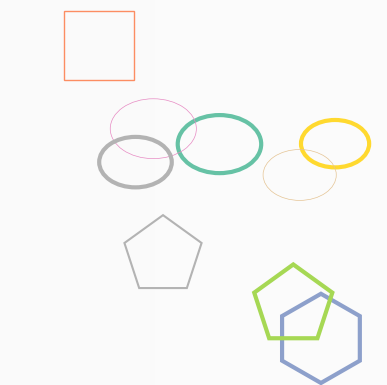[{"shape": "oval", "thickness": 3, "radius": 0.54, "center": [0.566, 0.626]}, {"shape": "square", "thickness": 1, "radius": 0.45, "center": [0.256, 0.883]}, {"shape": "hexagon", "thickness": 3, "radius": 0.58, "center": [0.828, 0.121]}, {"shape": "oval", "thickness": 0.5, "radius": 0.56, "center": [0.396, 0.666]}, {"shape": "pentagon", "thickness": 3, "radius": 0.53, "center": [0.757, 0.207]}, {"shape": "oval", "thickness": 3, "radius": 0.44, "center": [0.865, 0.627]}, {"shape": "oval", "thickness": 0.5, "radius": 0.47, "center": [0.773, 0.546]}, {"shape": "oval", "thickness": 3, "radius": 0.47, "center": [0.35, 0.579]}, {"shape": "pentagon", "thickness": 1.5, "radius": 0.52, "center": [0.421, 0.336]}]